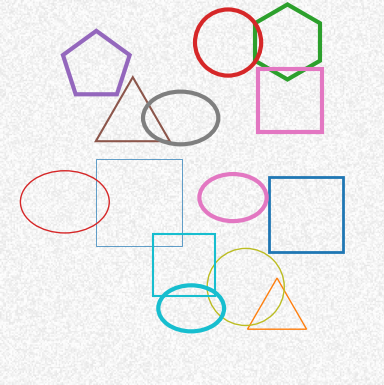[{"shape": "square", "thickness": 2, "radius": 0.49, "center": [0.795, 0.442]}, {"shape": "square", "thickness": 0.5, "radius": 0.56, "center": [0.362, 0.474]}, {"shape": "triangle", "thickness": 1, "radius": 0.44, "center": [0.72, 0.189]}, {"shape": "hexagon", "thickness": 3, "radius": 0.49, "center": [0.747, 0.891]}, {"shape": "circle", "thickness": 3, "radius": 0.43, "center": [0.592, 0.889]}, {"shape": "oval", "thickness": 1, "radius": 0.58, "center": [0.168, 0.476]}, {"shape": "pentagon", "thickness": 3, "radius": 0.46, "center": [0.25, 0.829]}, {"shape": "triangle", "thickness": 1.5, "radius": 0.55, "center": [0.345, 0.689]}, {"shape": "square", "thickness": 3, "radius": 0.41, "center": [0.754, 0.739]}, {"shape": "oval", "thickness": 3, "radius": 0.44, "center": [0.605, 0.487]}, {"shape": "oval", "thickness": 3, "radius": 0.49, "center": [0.469, 0.694]}, {"shape": "circle", "thickness": 1, "radius": 0.5, "center": [0.638, 0.255]}, {"shape": "oval", "thickness": 3, "radius": 0.43, "center": [0.497, 0.199]}, {"shape": "square", "thickness": 1.5, "radius": 0.4, "center": [0.477, 0.312]}]